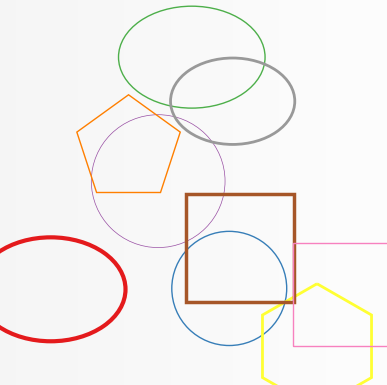[{"shape": "oval", "thickness": 3, "radius": 0.96, "center": [0.131, 0.249]}, {"shape": "circle", "thickness": 1, "radius": 0.74, "center": [0.592, 0.251]}, {"shape": "oval", "thickness": 1, "radius": 0.95, "center": [0.495, 0.852]}, {"shape": "circle", "thickness": 0.5, "radius": 0.86, "center": [0.408, 0.529]}, {"shape": "pentagon", "thickness": 1, "radius": 0.7, "center": [0.332, 0.614]}, {"shape": "hexagon", "thickness": 2, "radius": 0.81, "center": [0.818, 0.101]}, {"shape": "square", "thickness": 2.5, "radius": 0.7, "center": [0.619, 0.357]}, {"shape": "square", "thickness": 1, "radius": 0.67, "center": [0.889, 0.235]}, {"shape": "oval", "thickness": 2, "radius": 0.8, "center": [0.6, 0.737]}]